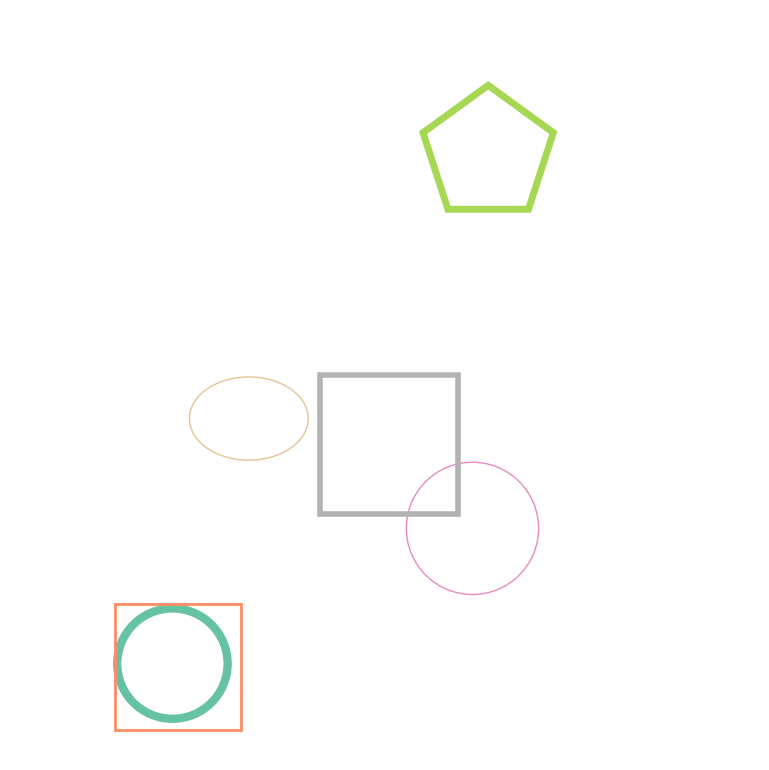[{"shape": "circle", "thickness": 3, "radius": 0.36, "center": [0.224, 0.138]}, {"shape": "square", "thickness": 1, "radius": 0.41, "center": [0.232, 0.134]}, {"shape": "circle", "thickness": 0.5, "radius": 0.43, "center": [0.614, 0.314]}, {"shape": "pentagon", "thickness": 2.5, "radius": 0.44, "center": [0.634, 0.8]}, {"shape": "oval", "thickness": 0.5, "radius": 0.39, "center": [0.323, 0.456]}, {"shape": "square", "thickness": 2, "radius": 0.45, "center": [0.505, 0.423]}]